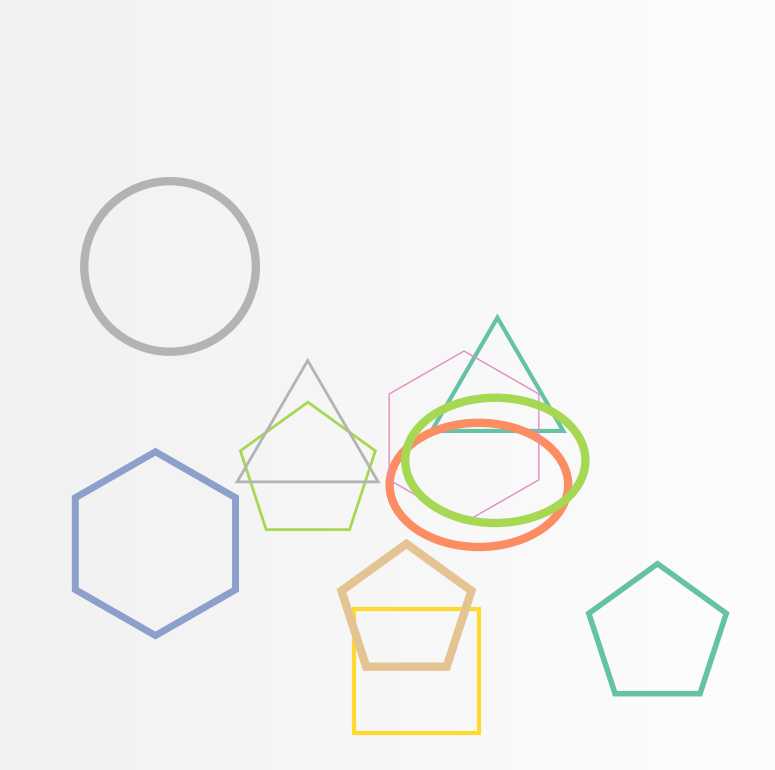[{"shape": "pentagon", "thickness": 2, "radius": 0.47, "center": [0.848, 0.175]}, {"shape": "triangle", "thickness": 1.5, "radius": 0.49, "center": [0.642, 0.489]}, {"shape": "oval", "thickness": 3, "radius": 0.58, "center": [0.618, 0.37]}, {"shape": "hexagon", "thickness": 2.5, "radius": 0.6, "center": [0.201, 0.294]}, {"shape": "hexagon", "thickness": 0.5, "radius": 0.56, "center": [0.599, 0.433]}, {"shape": "pentagon", "thickness": 1, "radius": 0.46, "center": [0.397, 0.386]}, {"shape": "oval", "thickness": 3, "radius": 0.58, "center": [0.639, 0.402]}, {"shape": "square", "thickness": 1.5, "radius": 0.4, "center": [0.537, 0.128]}, {"shape": "pentagon", "thickness": 3, "radius": 0.44, "center": [0.524, 0.206]}, {"shape": "triangle", "thickness": 1, "radius": 0.53, "center": [0.397, 0.427]}, {"shape": "circle", "thickness": 3, "radius": 0.55, "center": [0.219, 0.654]}]